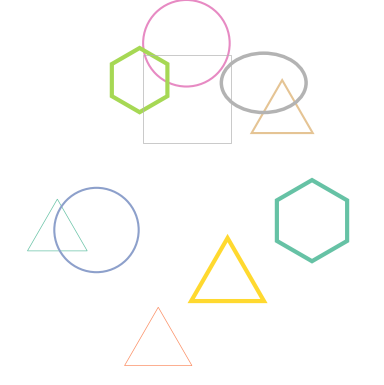[{"shape": "triangle", "thickness": 0.5, "radius": 0.45, "center": [0.149, 0.393]}, {"shape": "hexagon", "thickness": 3, "radius": 0.53, "center": [0.81, 0.427]}, {"shape": "triangle", "thickness": 0.5, "radius": 0.51, "center": [0.411, 0.101]}, {"shape": "circle", "thickness": 1.5, "radius": 0.55, "center": [0.251, 0.403]}, {"shape": "circle", "thickness": 1.5, "radius": 0.56, "center": [0.484, 0.888]}, {"shape": "hexagon", "thickness": 3, "radius": 0.42, "center": [0.363, 0.792]}, {"shape": "triangle", "thickness": 3, "radius": 0.55, "center": [0.591, 0.273]}, {"shape": "triangle", "thickness": 1.5, "radius": 0.46, "center": [0.733, 0.7]}, {"shape": "oval", "thickness": 2.5, "radius": 0.55, "center": [0.685, 0.785]}, {"shape": "square", "thickness": 0.5, "radius": 0.57, "center": [0.486, 0.743]}]